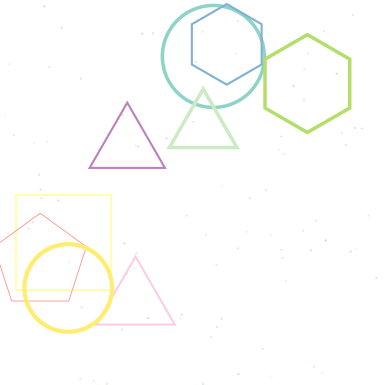[{"shape": "circle", "thickness": 2.5, "radius": 0.66, "center": [0.554, 0.853]}, {"shape": "square", "thickness": 1.5, "radius": 0.61, "center": [0.165, 0.37]}, {"shape": "pentagon", "thickness": 0.5, "radius": 0.63, "center": [0.104, 0.32]}, {"shape": "hexagon", "thickness": 1.5, "radius": 0.52, "center": [0.589, 0.885]}, {"shape": "hexagon", "thickness": 2.5, "radius": 0.64, "center": [0.798, 0.783]}, {"shape": "triangle", "thickness": 1.5, "radius": 0.59, "center": [0.352, 0.216]}, {"shape": "triangle", "thickness": 1.5, "radius": 0.56, "center": [0.331, 0.62]}, {"shape": "triangle", "thickness": 2.5, "radius": 0.51, "center": [0.528, 0.667]}, {"shape": "circle", "thickness": 3, "radius": 0.57, "center": [0.177, 0.252]}]